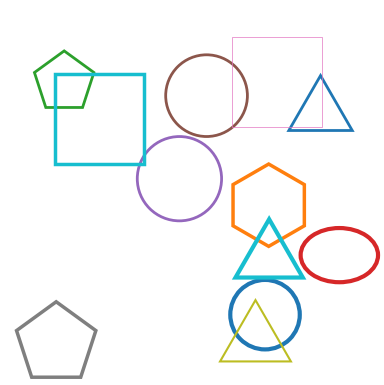[{"shape": "triangle", "thickness": 2, "radius": 0.48, "center": [0.833, 0.709]}, {"shape": "circle", "thickness": 3, "radius": 0.45, "center": [0.688, 0.183]}, {"shape": "hexagon", "thickness": 2.5, "radius": 0.53, "center": [0.698, 0.467]}, {"shape": "pentagon", "thickness": 2, "radius": 0.41, "center": [0.167, 0.787]}, {"shape": "oval", "thickness": 3, "radius": 0.5, "center": [0.881, 0.337]}, {"shape": "circle", "thickness": 2, "radius": 0.55, "center": [0.466, 0.536]}, {"shape": "circle", "thickness": 2, "radius": 0.53, "center": [0.536, 0.752]}, {"shape": "square", "thickness": 0.5, "radius": 0.58, "center": [0.72, 0.788]}, {"shape": "pentagon", "thickness": 2.5, "radius": 0.54, "center": [0.146, 0.108]}, {"shape": "triangle", "thickness": 1.5, "radius": 0.53, "center": [0.664, 0.114]}, {"shape": "square", "thickness": 2.5, "radius": 0.58, "center": [0.259, 0.691]}, {"shape": "triangle", "thickness": 3, "radius": 0.5, "center": [0.699, 0.33]}]